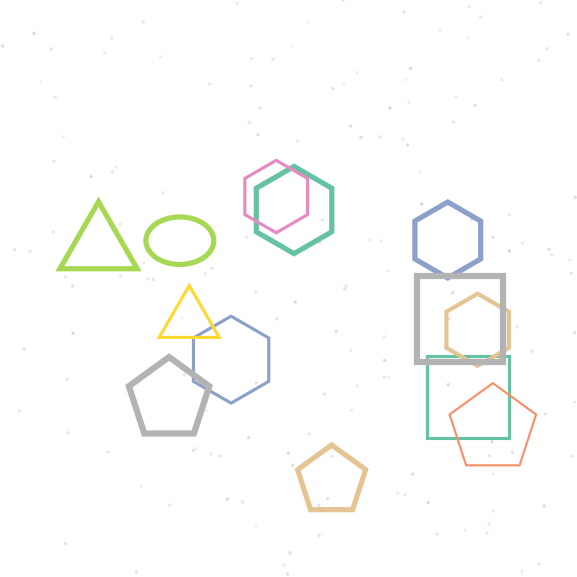[{"shape": "hexagon", "thickness": 2.5, "radius": 0.38, "center": [0.509, 0.635]}, {"shape": "square", "thickness": 1.5, "radius": 0.35, "center": [0.81, 0.312]}, {"shape": "pentagon", "thickness": 1, "radius": 0.39, "center": [0.853, 0.257]}, {"shape": "hexagon", "thickness": 1.5, "radius": 0.38, "center": [0.4, 0.376]}, {"shape": "hexagon", "thickness": 2.5, "radius": 0.33, "center": [0.775, 0.584]}, {"shape": "hexagon", "thickness": 1.5, "radius": 0.31, "center": [0.478, 0.659]}, {"shape": "oval", "thickness": 2.5, "radius": 0.29, "center": [0.311, 0.582]}, {"shape": "triangle", "thickness": 2.5, "radius": 0.39, "center": [0.171, 0.572]}, {"shape": "triangle", "thickness": 1.5, "radius": 0.3, "center": [0.328, 0.445]}, {"shape": "pentagon", "thickness": 2.5, "radius": 0.31, "center": [0.574, 0.167]}, {"shape": "hexagon", "thickness": 2, "radius": 0.31, "center": [0.827, 0.428]}, {"shape": "square", "thickness": 3, "radius": 0.37, "center": [0.796, 0.447]}, {"shape": "pentagon", "thickness": 3, "radius": 0.37, "center": [0.293, 0.308]}]